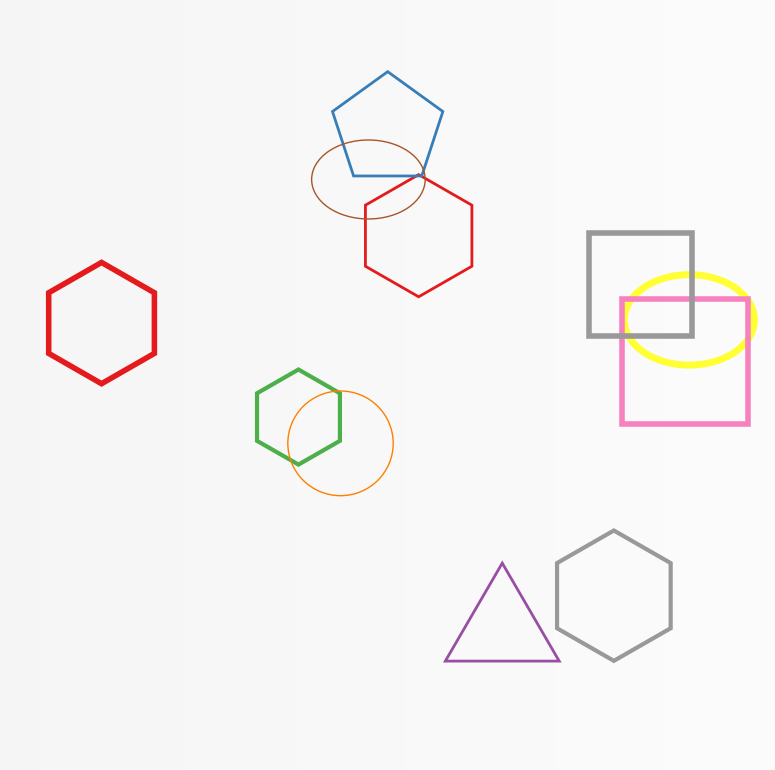[{"shape": "hexagon", "thickness": 1, "radius": 0.4, "center": [0.54, 0.694]}, {"shape": "hexagon", "thickness": 2, "radius": 0.39, "center": [0.131, 0.58]}, {"shape": "pentagon", "thickness": 1, "radius": 0.37, "center": [0.5, 0.832]}, {"shape": "hexagon", "thickness": 1.5, "radius": 0.31, "center": [0.385, 0.458]}, {"shape": "triangle", "thickness": 1, "radius": 0.42, "center": [0.648, 0.184]}, {"shape": "circle", "thickness": 0.5, "radius": 0.34, "center": [0.439, 0.424]}, {"shape": "oval", "thickness": 2.5, "radius": 0.42, "center": [0.889, 0.585]}, {"shape": "oval", "thickness": 0.5, "radius": 0.37, "center": [0.475, 0.767]}, {"shape": "square", "thickness": 2, "radius": 0.41, "center": [0.884, 0.53]}, {"shape": "square", "thickness": 2, "radius": 0.33, "center": [0.826, 0.631]}, {"shape": "hexagon", "thickness": 1.5, "radius": 0.42, "center": [0.792, 0.226]}]